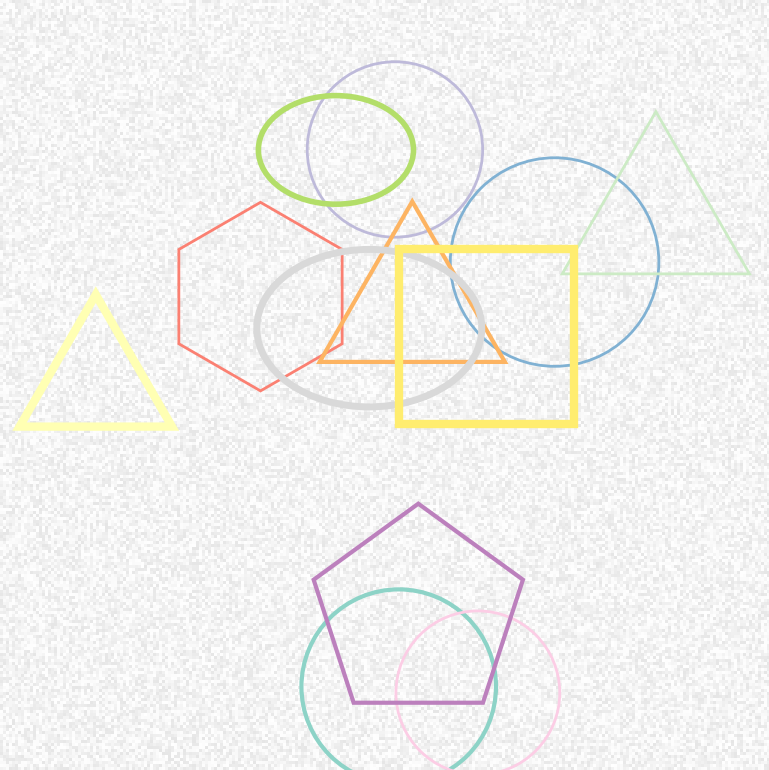[{"shape": "circle", "thickness": 1.5, "radius": 0.63, "center": [0.518, 0.108]}, {"shape": "triangle", "thickness": 3, "radius": 0.57, "center": [0.124, 0.503]}, {"shape": "circle", "thickness": 1, "radius": 0.57, "center": [0.513, 0.806]}, {"shape": "hexagon", "thickness": 1, "radius": 0.61, "center": [0.338, 0.615]}, {"shape": "circle", "thickness": 1, "radius": 0.68, "center": [0.72, 0.66]}, {"shape": "triangle", "thickness": 1.5, "radius": 0.69, "center": [0.535, 0.599]}, {"shape": "oval", "thickness": 2, "radius": 0.5, "center": [0.436, 0.805]}, {"shape": "circle", "thickness": 1, "radius": 0.53, "center": [0.621, 0.1]}, {"shape": "oval", "thickness": 2.5, "radius": 0.73, "center": [0.48, 0.574]}, {"shape": "pentagon", "thickness": 1.5, "radius": 0.71, "center": [0.543, 0.203]}, {"shape": "triangle", "thickness": 1, "radius": 0.7, "center": [0.852, 0.715]}, {"shape": "square", "thickness": 3, "radius": 0.57, "center": [0.632, 0.563]}]